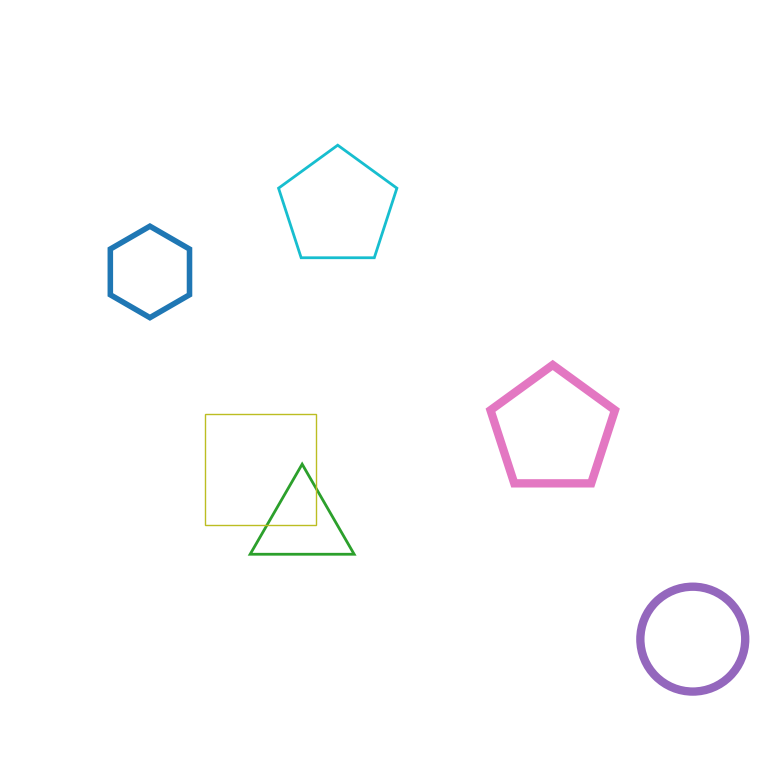[{"shape": "hexagon", "thickness": 2, "radius": 0.3, "center": [0.195, 0.647]}, {"shape": "triangle", "thickness": 1, "radius": 0.39, "center": [0.392, 0.319]}, {"shape": "circle", "thickness": 3, "radius": 0.34, "center": [0.9, 0.17]}, {"shape": "pentagon", "thickness": 3, "radius": 0.42, "center": [0.718, 0.441]}, {"shape": "square", "thickness": 0.5, "radius": 0.36, "center": [0.338, 0.39]}, {"shape": "pentagon", "thickness": 1, "radius": 0.4, "center": [0.439, 0.731]}]